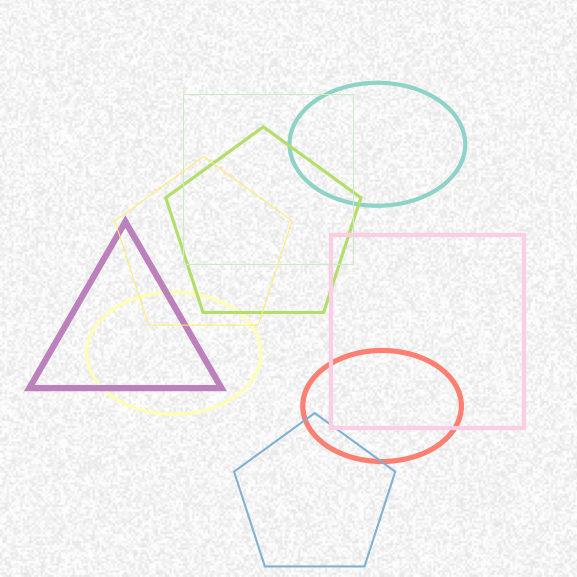[{"shape": "oval", "thickness": 2, "radius": 0.76, "center": [0.653, 0.749]}, {"shape": "oval", "thickness": 1.5, "radius": 0.76, "center": [0.301, 0.388]}, {"shape": "oval", "thickness": 2.5, "radius": 0.69, "center": [0.662, 0.296]}, {"shape": "pentagon", "thickness": 1, "radius": 0.73, "center": [0.545, 0.137]}, {"shape": "pentagon", "thickness": 1.5, "radius": 0.89, "center": [0.456, 0.602]}, {"shape": "square", "thickness": 2, "radius": 0.84, "center": [0.74, 0.425]}, {"shape": "triangle", "thickness": 3, "radius": 0.96, "center": [0.217, 0.423]}, {"shape": "square", "thickness": 0.5, "radius": 0.74, "center": [0.464, 0.689]}, {"shape": "pentagon", "thickness": 0.5, "radius": 0.81, "center": [0.352, 0.567]}]